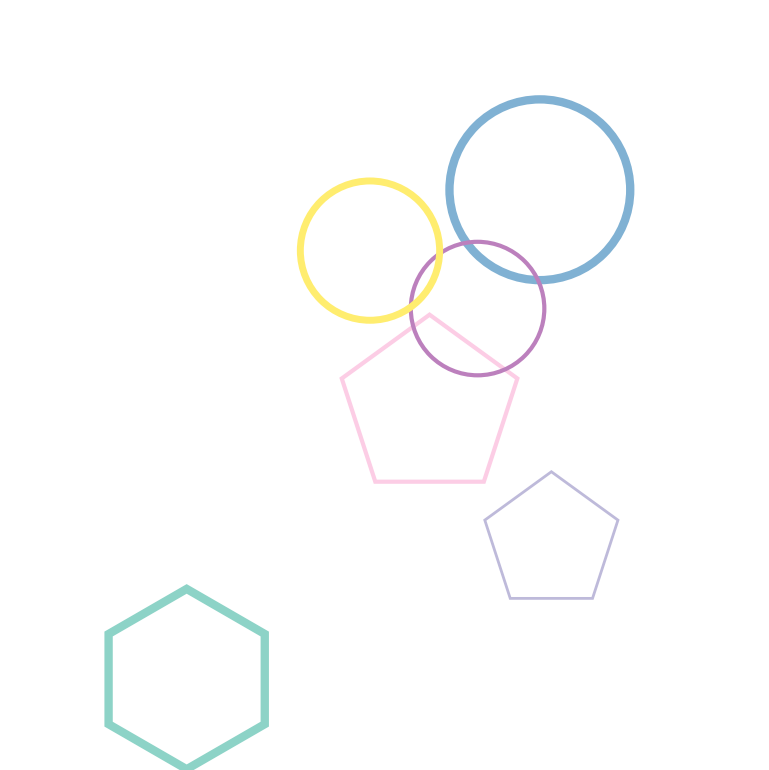[{"shape": "hexagon", "thickness": 3, "radius": 0.59, "center": [0.242, 0.118]}, {"shape": "pentagon", "thickness": 1, "radius": 0.45, "center": [0.716, 0.296]}, {"shape": "circle", "thickness": 3, "radius": 0.59, "center": [0.701, 0.754]}, {"shape": "pentagon", "thickness": 1.5, "radius": 0.6, "center": [0.558, 0.471]}, {"shape": "circle", "thickness": 1.5, "radius": 0.43, "center": [0.62, 0.599]}, {"shape": "circle", "thickness": 2.5, "radius": 0.45, "center": [0.481, 0.675]}]